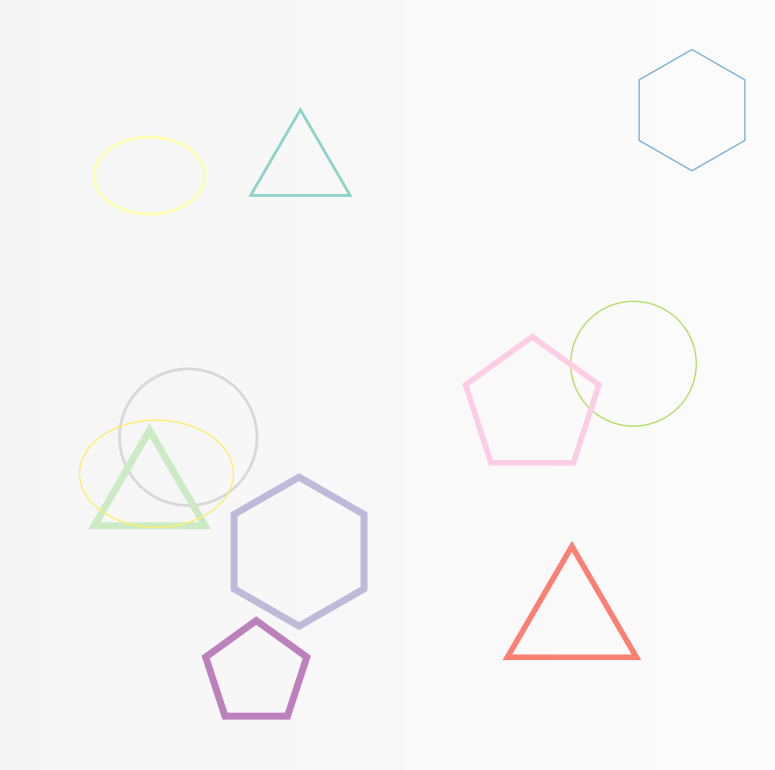[{"shape": "triangle", "thickness": 1, "radius": 0.37, "center": [0.388, 0.783]}, {"shape": "oval", "thickness": 1, "radius": 0.36, "center": [0.193, 0.772]}, {"shape": "hexagon", "thickness": 2.5, "radius": 0.48, "center": [0.386, 0.284]}, {"shape": "triangle", "thickness": 2, "radius": 0.48, "center": [0.738, 0.194]}, {"shape": "hexagon", "thickness": 0.5, "radius": 0.39, "center": [0.893, 0.857]}, {"shape": "circle", "thickness": 0.5, "radius": 0.41, "center": [0.817, 0.528]}, {"shape": "pentagon", "thickness": 2, "radius": 0.45, "center": [0.687, 0.472]}, {"shape": "circle", "thickness": 1, "radius": 0.44, "center": [0.243, 0.432]}, {"shape": "pentagon", "thickness": 2.5, "radius": 0.34, "center": [0.331, 0.125]}, {"shape": "triangle", "thickness": 2.5, "radius": 0.41, "center": [0.193, 0.358]}, {"shape": "oval", "thickness": 0.5, "radius": 0.5, "center": [0.202, 0.385]}]